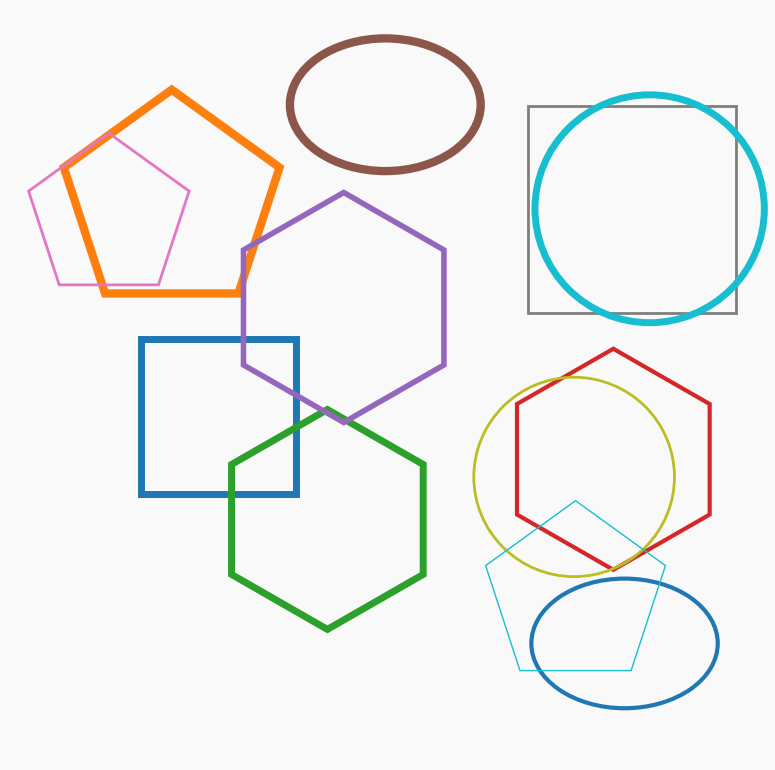[{"shape": "oval", "thickness": 1.5, "radius": 0.6, "center": [0.806, 0.164]}, {"shape": "square", "thickness": 2.5, "radius": 0.5, "center": [0.282, 0.459]}, {"shape": "pentagon", "thickness": 3, "radius": 0.73, "center": [0.222, 0.737]}, {"shape": "hexagon", "thickness": 2.5, "radius": 0.71, "center": [0.422, 0.325]}, {"shape": "hexagon", "thickness": 1.5, "radius": 0.72, "center": [0.791, 0.404]}, {"shape": "hexagon", "thickness": 2, "radius": 0.75, "center": [0.443, 0.601]}, {"shape": "oval", "thickness": 3, "radius": 0.62, "center": [0.497, 0.864]}, {"shape": "pentagon", "thickness": 1, "radius": 0.54, "center": [0.14, 0.718]}, {"shape": "square", "thickness": 1, "radius": 0.67, "center": [0.815, 0.728]}, {"shape": "circle", "thickness": 1, "radius": 0.65, "center": [0.741, 0.381]}, {"shape": "pentagon", "thickness": 0.5, "radius": 0.61, "center": [0.743, 0.228]}, {"shape": "circle", "thickness": 2.5, "radius": 0.74, "center": [0.838, 0.729]}]